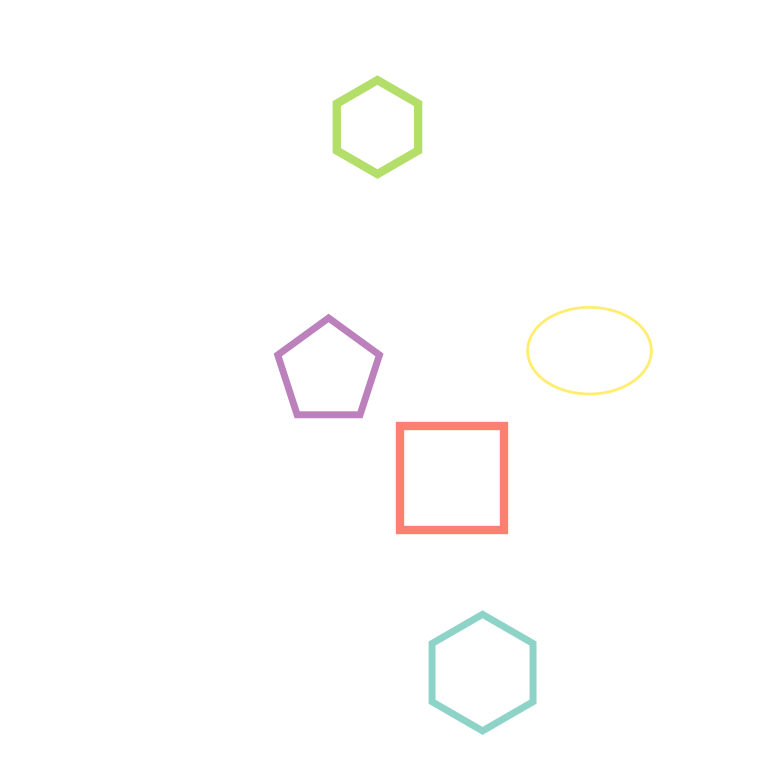[{"shape": "hexagon", "thickness": 2.5, "radius": 0.38, "center": [0.627, 0.126]}, {"shape": "square", "thickness": 3, "radius": 0.34, "center": [0.587, 0.379]}, {"shape": "hexagon", "thickness": 3, "radius": 0.3, "center": [0.49, 0.835]}, {"shape": "pentagon", "thickness": 2.5, "radius": 0.35, "center": [0.427, 0.518]}, {"shape": "oval", "thickness": 1, "radius": 0.4, "center": [0.766, 0.545]}]